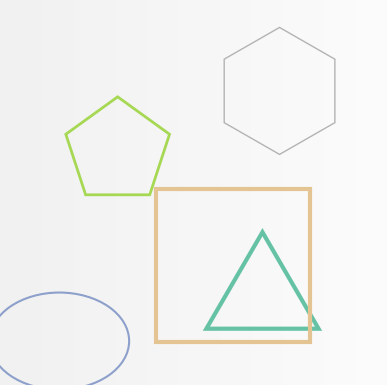[{"shape": "triangle", "thickness": 3, "radius": 0.84, "center": [0.677, 0.23]}, {"shape": "oval", "thickness": 1.5, "radius": 0.9, "center": [0.153, 0.114]}, {"shape": "pentagon", "thickness": 2, "radius": 0.7, "center": [0.304, 0.608]}, {"shape": "square", "thickness": 3, "radius": 0.99, "center": [0.601, 0.31]}, {"shape": "hexagon", "thickness": 1, "radius": 0.82, "center": [0.721, 0.764]}]